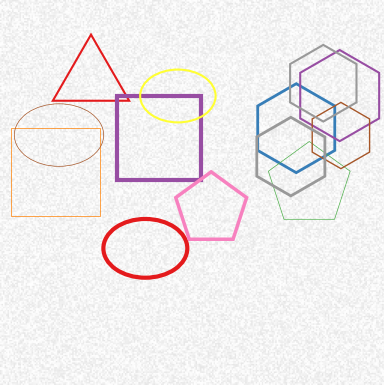[{"shape": "triangle", "thickness": 1.5, "radius": 0.57, "center": [0.236, 0.796]}, {"shape": "oval", "thickness": 3, "radius": 0.54, "center": [0.378, 0.355]}, {"shape": "hexagon", "thickness": 2, "radius": 0.58, "center": [0.769, 0.667]}, {"shape": "pentagon", "thickness": 0.5, "radius": 0.56, "center": [0.803, 0.521]}, {"shape": "square", "thickness": 3, "radius": 0.54, "center": [0.413, 0.642]}, {"shape": "hexagon", "thickness": 1.5, "radius": 0.59, "center": [0.882, 0.752]}, {"shape": "square", "thickness": 0.5, "radius": 0.57, "center": [0.144, 0.554]}, {"shape": "oval", "thickness": 1.5, "radius": 0.49, "center": [0.462, 0.751]}, {"shape": "oval", "thickness": 0.5, "radius": 0.58, "center": [0.153, 0.649]}, {"shape": "hexagon", "thickness": 1, "radius": 0.43, "center": [0.885, 0.648]}, {"shape": "pentagon", "thickness": 2.5, "radius": 0.48, "center": [0.548, 0.457]}, {"shape": "hexagon", "thickness": 2, "radius": 0.51, "center": [0.755, 0.593]}, {"shape": "hexagon", "thickness": 1.5, "radius": 0.5, "center": [0.84, 0.784]}]